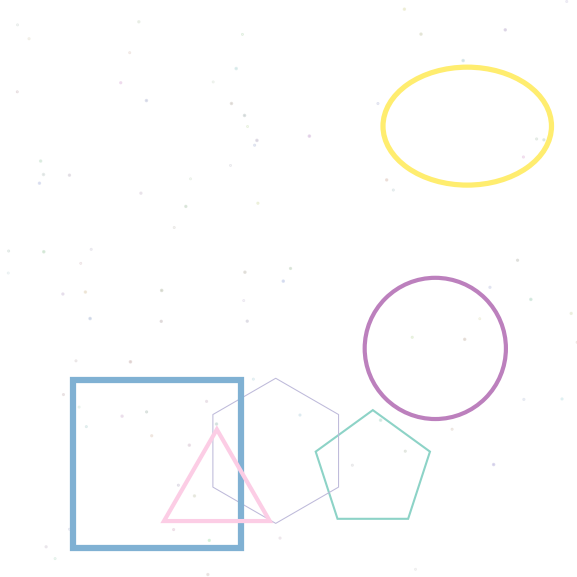[{"shape": "pentagon", "thickness": 1, "radius": 0.52, "center": [0.646, 0.185]}, {"shape": "hexagon", "thickness": 0.5, "radius": 0.63, "center": [0.477, 0.218]}, {"shape": "square", "thickness": 3, "radius": 0.73, "center": [0.272, 0.196]}, {"shape": "triangle", "thickness": 2, "radius": 0.53, "center": [0.376, 0.15]}, {"shape": "circle", "thickness": 2, "radius": 0.61, "center": [0.754, 0.396]}, {"shape": "oval", "thickness": 2.5, "radius": 0.73, "center": [0.809, 0.781]}]